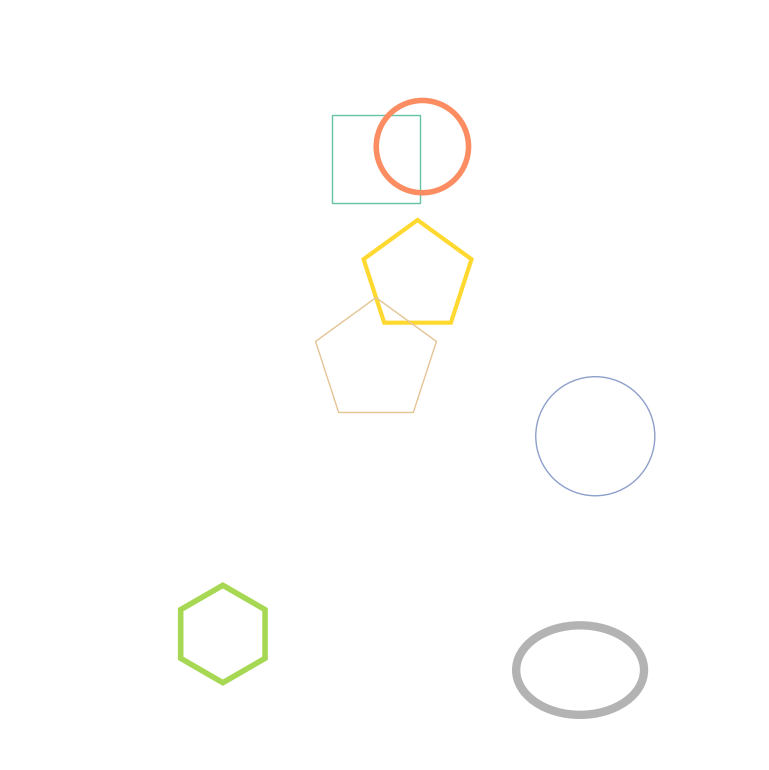[{"shape": "square", "thickness": 0.5, "radius": 0.29, "center": [0.488, 0.793]}, {"shape": "circle", "thickness": 2, "radius": 0.3, "center": [0.549, 0.81]}, {"shape": "circle", "thickness": 0.5, "radius": 0.39, "center": [0.773, 0.433]}, {"shape": "hexagon", "thickness": 2, "radius": 0.32, "center": [0.289, 0.177]}, {"shape": "pentagon", "thickness": 1.5, "radius": 0.37, "center": [0.542, 0.641]}, {"shape": "pentagon", "thickness": 0.5, "radius": 0.41, "center": [0.488, 0.531]}, {"shape": "oval", "thickness": 3, "radius": 0.42, "center": [0.753, 0.13]}]